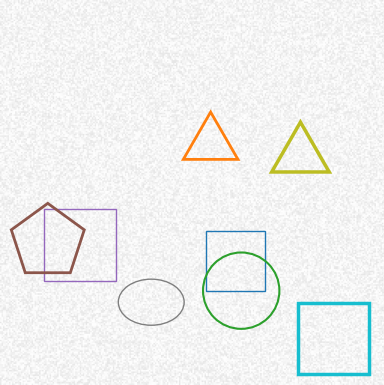[{"shape": "square", "thickness": 1, "radius": 0.39, "center": [0.612, 0.323]}, {"shape": "triangle", "thickness": 2, "radius": 0.41, "center": [0.547, 0.627]}, {"shape": "circle", "thickness": 1.5, "radius": 0.5, "center": [0.627, 0.245]}, {"shape": "square", "thickness": 1, "radius": 0.47, "center": [0.207, 0.363]}, {"shape": "pentagon", "thickness": 2, "radius": 0.5, "center": [0.124, 0.372]}, {"shape": "oval", "thickness": 1, "radius": 0.43, "center": [0.393, 0.215]}, {"shape": "triangle", "thickness": 2.5, "radius": 0.43, "center": [0.78, 0.596]}, {"shape": "square", "thickness": 2.5, "radius": 0.46, "center": [0.866, 0.121]}]